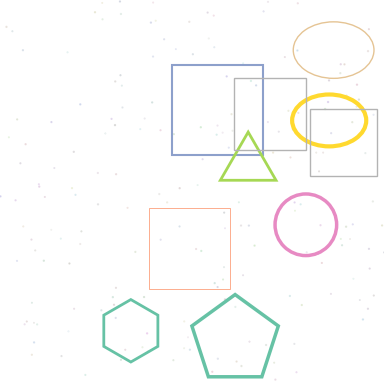[{"shape": "hexagon", "thickness": 2, "radius": 0.41, "center": [0.34, 0.141]}, {"shape": "pentagon", "thickness": 2.5, "radius": 0.59, "center": [0.611, 0.117]}, {"shape": "square", "thickness": 0.5, "radius": 0.53, "center": [0.493, 0.355]}, {"shape": "square", "thickness": 1.5, "radius": 0.59, "center": [0.565, 0.714]}, {"shape": "circle", "thickness": 2.5, "radius": 0.4, "center": [0.794, 0.416]}, {"shape": "triangle", "thickness": 2, "radius": 0.42, "center": [0.645, 0.573]}, {"shape": "oval", "thickness": 3, "radius": 0.48, "center": [0.855, 0.687]}, {"shape": "oval", "thickness": 1, "radius": 0.52, "center": [0.867, 0.87]}, {"shape": "square", "thickness": 1, "radius": 0.44, "center": [0.892, 0.63]}, {"shape": "square", "thickness": 1, "radius": 0.47, "center": [0.7, 0.704]}]